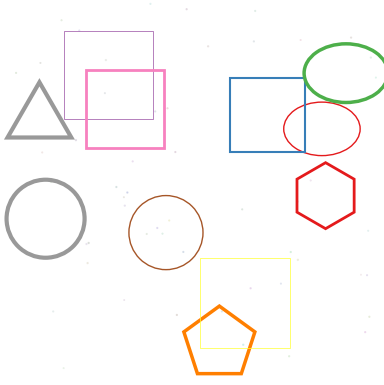[{"shape": "oval", "thickness": 1, "radius": 0.5, "center": [0.836, 0.665]}, {"shape": "hexagon", "thickness": 2, "radius": 0.43, "center": [0.846, 0.492]}, {"shape": "square", "thickness": 1.5, "radius": 0.49, "center": [0.695, 0.701]}, {"shape": "oval", "thickness": 2.5, "radius": 0.54, "center": [0.899, 0.81]}, {"shape": "square", "thickness": 0.5, "radius": 0.58, "center": [0.282, 0.805]}, {"shape": "pentagon", "thickness": 2.5, "radius": 0.48, "center": [0.57, 0.108]}, {"shape": "square", "thickness": 0.5, "radius": 0.59, "center": [0.636, 0.213]}, {"shape": "circle", "thickness": 1, "radius": 0.48, "center": [0.431, 0.396]}, {"shape": "square", "thickness": 2, "radius": 0.51, "center": [0.326, 0.716]}, {"shape": "triangle", "thickness": 3, "radius": 0.48, "center": [0.102, 0.691]}, {"shape": "circle", "thickness": 3, "radius": 0.51, "center": [0.118, 0.432]}]